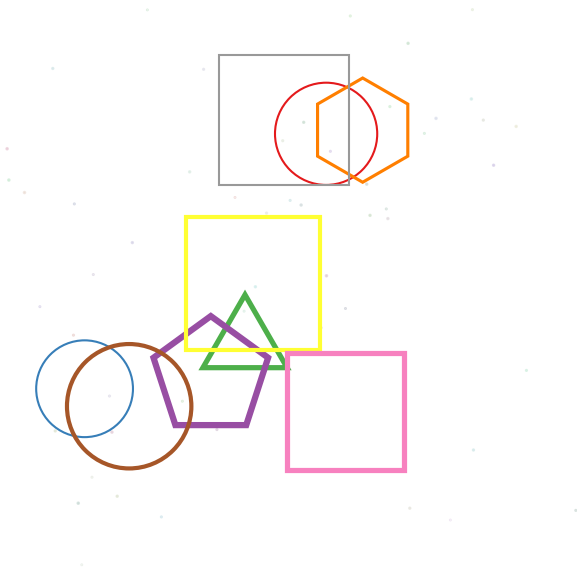[{"shape": "circle", "thickness": 1, "radius": 0.44, "center": [0.565, 0.767]}, {"shape": "circle", "thickness": 1, "radius": 0.42, "center": [0.146, 0.326]}, {"shape": "triangle", "thickness": 2.5, "radius": 0.42, "center": [0.424, 0.405]}, {"shape": "pentagon", "thickness": 3, "radius": 0.52, "center": [0.365, 0.347]}, {"shape": "hexagon", "thickness": 1.5, "radius": 0.45, "center": [0.628, 0.774]}, {"shape": "square", "thickness": 2, "radius": 0.58, "center": [0.438, 0.509]}, {"shape": "circle", "thickness": 2, "radius": 0.54, "center": [0.224, 0.296]}, {"shape": "square", "thickness": 2.5, "radius": 0.51, "center": [0.598, 0.287]}, {"shape": "square", "thickness": 1, "radius": 0.56, "center": [0.492, 0.791]}]